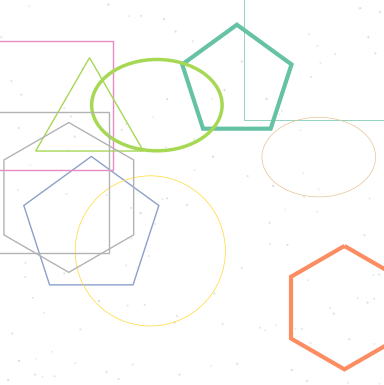[{"shape": "pentagon", "thickness": 3, "radius": 0.75, "center": [0.615, 0.787]}, {"shape": "square", "thickness": 0.5, "radius": 0.94, "center": [0.822, 0.877]}, {"shape": "hexagon", "thickness": 3, "radius": 0.8, "center": [0.895, 0.201]}, {"shape": "pentagon", "thickness": 1, "radius": 0.92, "center": [0.237, 0.409]}, {"shape": "square", "thickness": 1, "radius": 0.84, "center": [0.125, 0.727]}, {"shape": "oval", "thickness": 2.5, "radius": 0.85, "center": [0.408, 0.727]}, {"shape": "triangle", "thickness": 1, "radius": 0.81, "center": [0.233, 0.689]}, {"shape": "circle", "thickness": 0.5, "radius": 0.98, "center": [0.39, 0.348]}, {"shape": "oval", "thickness": 0.5, "radius": 0.74, "center": [0.828, 0.592]}, {"shape": "square", "thickness": 1, "radius": 0.91, "center": [0.1, 0.526]}, {"shape": "hexagon", "thickness": 1, "radius": 0.97, "center": [0.179, 0.487]}]